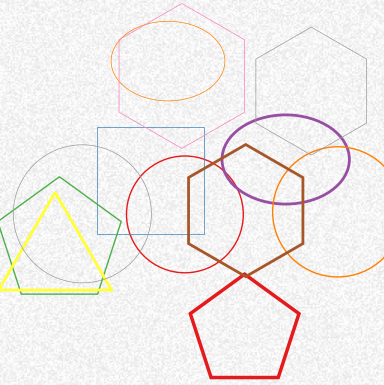[{"shape": "pentagon", "thickness": 2.5, "radius": 0.74, "center": [0.635, 0.139]}, {"shape": "circle", "thickness": 1, "radius": 0.76, "center": [0.48, 0.443]}, {"shape": "square", "thickness": 0.5, "radius": 0.69, "center": [0.39, 0.532]}, {"shape": "pentagon", "thickness": 1, "radius": 0.84, "center": [0.154, 0.372]}, {"shape": "oval", "thickness": 2, "radius": 0.83, "center": [0.742, 0.586]}, {"shape": "oval", "thickness": 0.5, "radius": 0.74, "center": [0.436, 0.841]}, {"shape": "circle", "thickness": 1, "radius": 0.85, "center": [0.877, 0.45]}, {"shape": "triangle", "thickness": 2, "radius": 0.85, "center": [0.143, 0.331]}, {"shape": "hexagon", "thickness": 2, "radius": 0.86, "center": [0.638, 0.453]}, {"shape": "hexagon", "thickness": 0.5, "radius": 0.94, "center": [0.472, 0.803]}, {"shape": "hexagon", "thickness": 0.5, "radius": 0.83, "center": [0.808, 0.763]}, {"shape": "circle", "thickness": 0.5, "radius": 0.9, "center": [0.214, 0.445]}]